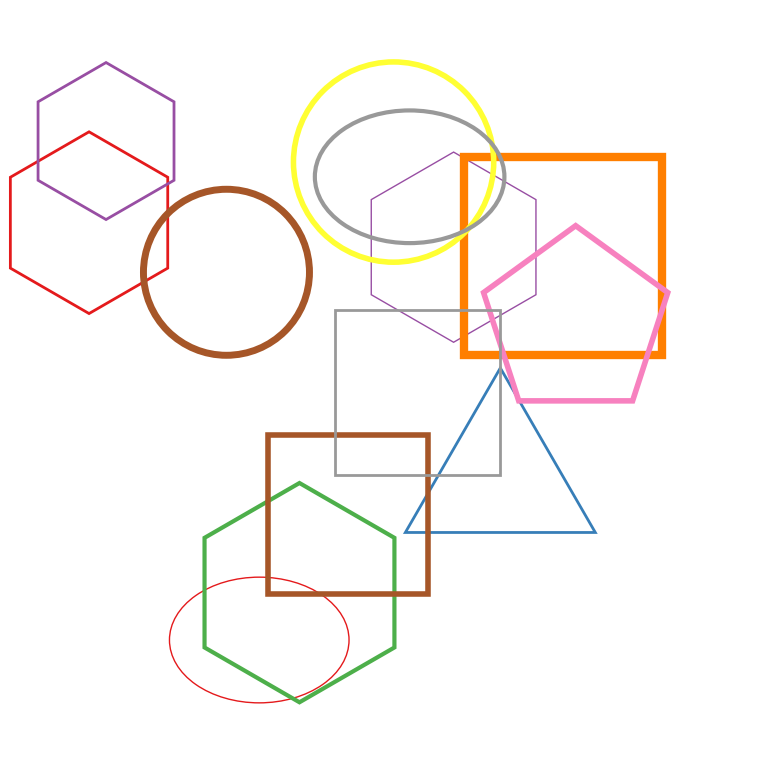[{"shape": "hexagon", "thickness": 1, "radius": 0.59, "center": [0.116, 0.711]}, {"shape": "oval", "thickness": 0.5, "radius": 0.58, "center": [0.337, 0.169]}, {"shape": "triangle", "thickness": 1, "radius": 0.71, "center": [0.65, 0.38]}, {"shape": "hexagon", "thickness": 1.5, "radius": 0.71, "center": [0.389, 0.23]}, {"shape": "hexagon", "thickness": 0.5, "radius": 0.62, "center": [0.589, 0.679]}, {"shape": "hexagon", "thickness": 1, "radius": 0.51, "center": [0.138, 0.817]}, {"shape": "square", "thickness": 3, "radius": 0.64, "center": [0.732, 0.668]}, {"shape": "circle", "thickness": 2, "radius": 0.65, "center": [0.511, 0.79]}, {"shape": "square", "thickness": 2, "radius": 0.52, "center": [0.452, 0.332]}, {"shape": "circle", "thickness": 2.5, "radius": 0.54, "center": [0.294, 0.646]}, {"shape": "pentagon", "thickness": 2, "radius": 0.63, "center": [0.748, 0.581]}, {"shape": "oval", "thickness": 1.5, "radius": 0.62, "center": [0.532, 0.77]}, {"shape": "square", "thickness": 1, "radius": 0.54, "center": [0.542, 0.49]}]